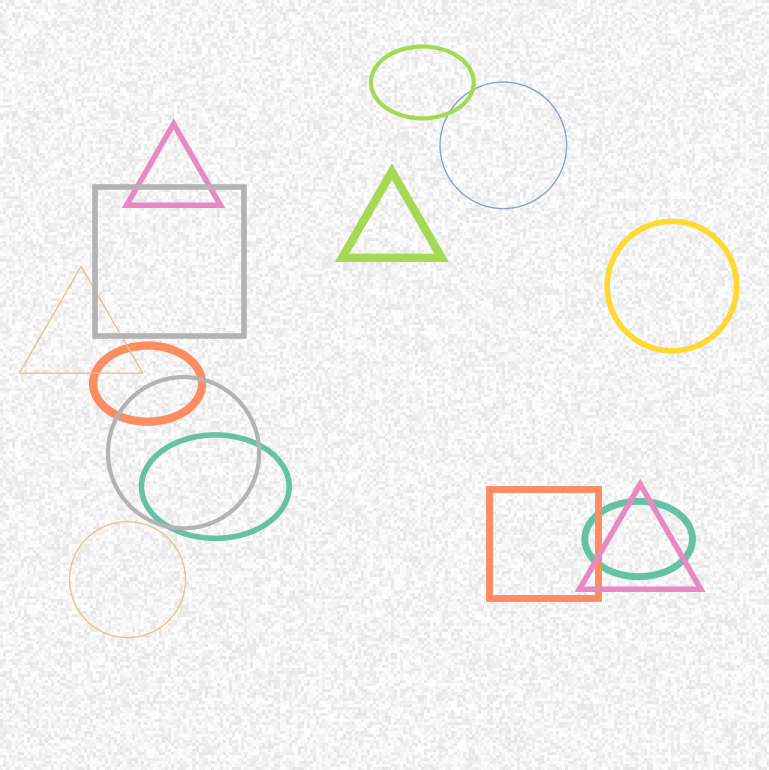[{"shape": "oval", "thickness": 2.5, "radius": 0.35, "center": [0.829, 0.3]}, {"shape": "oval", "thickness": 2, "radius": 0.48, "center": [0.28, 0.368]}, {"shape": "oval", "thickness": 3, "radius": 0.35, "center": [0.192, 0.502]}, {"shape": "square", "thickness": 2.5, "radius": 0.35, "center": [0.706, 0.294]}, {"shape": "circle", "thickness": 0.5, "radius": 0.41, "center": [0.654, 0.811]}, {"shape": "triangle", "thickness": 2, "radius": 0.46, "center": [0.831, 0.28]}, {"shape": "triangle", "thickness": 2, "radius": 0.35, "center": [0.225, 0.769]}, {"shape": "triangle", "thickness": 3, "radius": 0.37, "center": [0.509, 0.703]}, {"shape": "oval", "thickness": 1.5, "radius": 0.33, "center": [0.548, 0.893]}, {"shape": "circle", "thickness": 2, "radius": 0.42, "center": [0.873, 0.628]}, {"shape": "circle", "thickness": 0.5, "radius": 0.38, "center": [0.166, 0.247]}, {"shape": "triangle", "thickness": 0.5, "radius": 0.46, "center": [0.105, 0.562]}, {"shape": "square", "thickness": 2, "radius": 0.49, "center": [0.22, 0.66]}, {"shape": "circle", "thickness": 1.5, "radius": 0.49, "center": [0.238, 0.412]}]